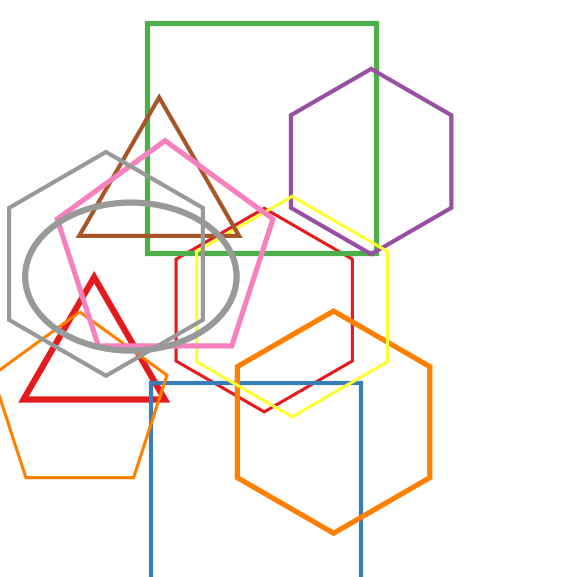[{"shape": "hexagon", "thickness": 1.5, "radius": 0.88, "center": [0.458, 0.462]}, {"shape": "triangle", "thickness": 3, "radius": 0.71, "center": [0.163, 0.378]}, {"shape": "square", "thickness": 2, "radius": 0.91, "center": [0.443, 0.154]}, {"shape": "square", "thickness": 2.5, "radius": 0.99, "center": [0.453, 0.76]}, {"shape": "hexagon", "thickness": 2, "radius": 0.8, "center": [0.643, 0.719]}, {"shape": "pentagon", "thickness": 1.5, "radius": 0.79, "center": [0.138, 0.3]}, {"shape": "hexagon", "thickness": 2.5, "radius": 0.96, "center": [0.578, 0.268]}, {"shape": "hexagon", "thickness": 1.5, "radius": 0.95, "center": [0.506, 0.468]}, {"shape": "triangle", "thickness": 2, "radius": 0.8, "center": [0.276, 0.671]}, {"shape": "pentagon", "thickness": 2.5, "radius": 0.98, "center": [0.286, 0.559]}, {"shape": "hexagon", "thickness": 2, "radius": 0.97, "center": [0.184, 0.542]}, {"shape": "oval", "thickness": 3, "radius": 0.92, "center": [0.227, 0.52]}]